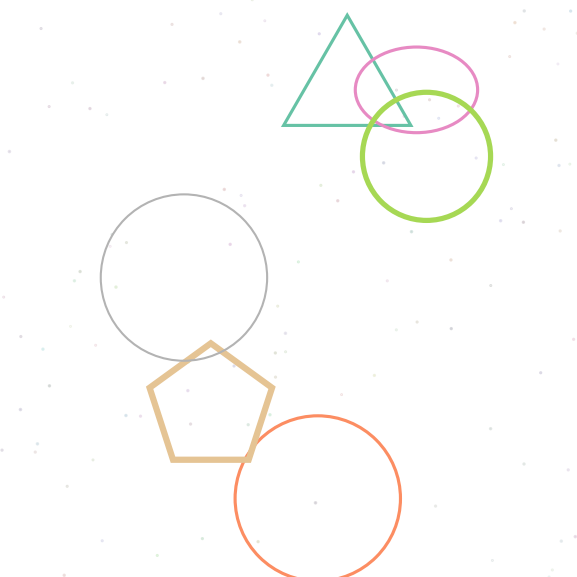[{"shape": "triangle", "thickness": 1.5, "radius": 0.64, "center": [0.601, 0.846]}, {"shape": "circle", "thickness": 1.5, "radius": 0.72, "center": [0.55, 0.136]}, {"shape": "oval", "thickness": 1.5, "radius": 0.53, "center": [0.721, 0.844]}, {"shape": "circle", "thickness": 2.5, "radius": 0.55, "center": [0.739, 0.728]}, {"shape": "pentagon", "thickness": 3, "radius": 0.56, "center": [0.365, 0.293]}, {"shape": "circle", "thickness": 1, "radius": 0.72, "center": [0.319, 0.519]}]